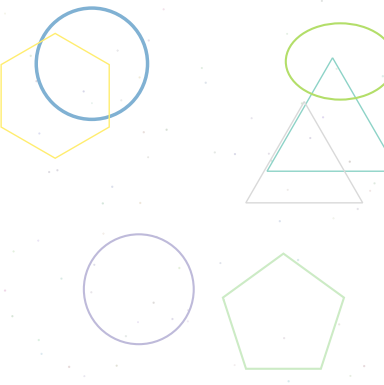[{"shape": "triangle", "thickness": 1, "radius": 0.98, "center": [0.864, 0.653]}, {"shape": "circle", "thickness": 1.5, "radius": 0.71, "center": [0.361, 0.249]}, {"shape": "circle", "thickness": 2.5, "radius": 0.72, "center": [0.239, 0.834]}, {"shape": "oval", "thickness": 1.5, "radius": 0.71, "center": [0.884, 0.84]}, {"shape": "triangle", "thickness": 1, "radius": 0.88, "center": [0.79, 0.561]}, {"shape": "pentagon", "thickness": 1.5, "radius": 0.83, "center": [0.736, 0.176]}, {"shape": "hexagon", "thickness": 1, "radius": 0.81, "center": [0.143, 0.751]}]